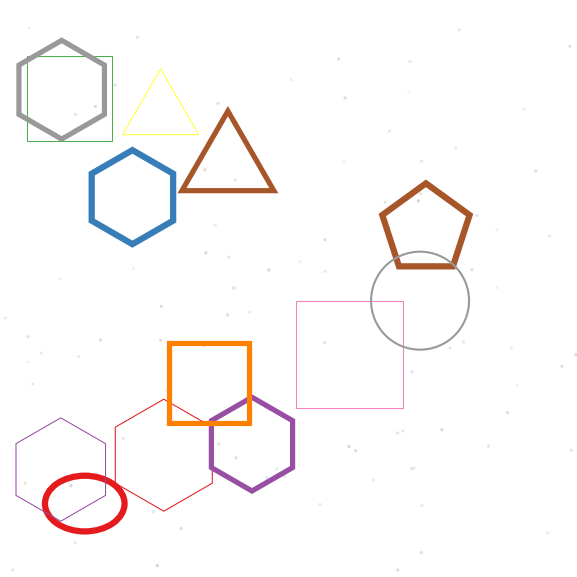[{"shape": "oval", "thickness": 3, "radius": 0.34, "center": [0.147, 0.127]}, {"shape": "hexagon", "thickness": 0.5, "radius": 0.48, "center": [0.284, 0.211]}, {"shape": "hexagon", "thickness": 3, "radius": 0.41, "center": [0.229, 0.658]}, {"shape": "square", "thickness": 0.5, "radius": 0.37, "center": [0.121, 0.829]}, {"shape": "hexagon", "thickness": 2.5, "radius": 0.41, "center": [0.436, 0.23]}, {"shape": "hexagon", "thickness": 0.5, "radius": 0.45, "center": [0.105, 0.186]}, {"shape": "square", "thickness": 2.5, "radius": 0.35, "center": [0.361, 0.335]}, {"shape": "triangle", "thickness": 0.5, "radius": 0.38, "center": [0.278, 0.804]}, {"shape": "triangle", "thickness": 2.5, "radius": 0.46, "center": [0.395, 0.715]}, {"shape": "pentagon", "thickness": 3, "radius": 0.4, "center": [0.738, 0.602]}, {"shape": "square", "thickness": 0.5, "radius": 0.46, "center": [0.605, 0.386]}, {"shape": "hexagon", "thickness": 2.5, "radius": 0.43, "center": [0.107, 0.844]}, {"shape": "circle", "thickness": 1, "radius": 0.42, "center": [0.727, 0.478]}]